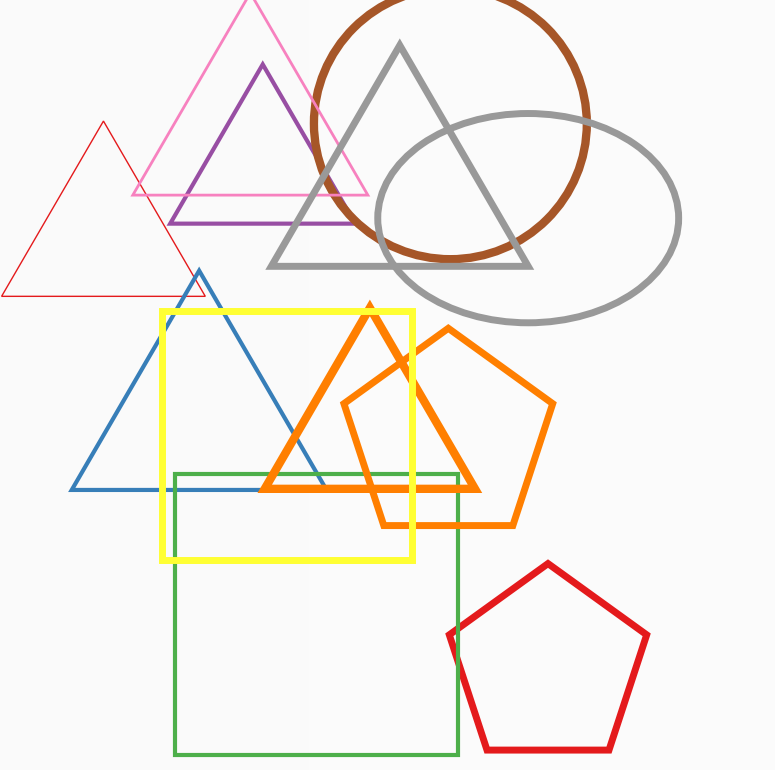[{"shape": "triangle", "thickness": 0.5, "radius": 0.76, "center": [0.133, 0.691]}, {"shape": "pentagon", "thickness": 2.5, "radius": 0.67, "center": [0.707, 0.134]}, {"shape": "triangle", "thickness": 1.5, "radius": 0.95, "center": [0.257, 0.459]}, {"shape": "square", "thickness": 1.5, "radius": 0.91, "center": [0.409, 0.202]}, {"shape": "triangle", "thickness": 1.5, "radius": 0.69, "center": [0.339, 0.778]}, {"shape": "triangle", "thickness": 3, "radius": 0.78, "center": [0.477, 0.443]}, {"shape": "pentagon", "thickness": 2.5, "radius": 0.71, "center": [0.578, 0.432]}, {"shape": "square", "thickness": 2.5, "radius": 0.81, "center": [0.371, 0.434]}, {"shape": "circle", "thickness": 3, "radius": 0.88, "center": [0.581, 0.839]}, {"shape": "triangle", "thickness": 1, "radius": 0.88, "center": [0.323, 0.834]}, {"shape": "oval", "thickness": 2.5, "radius": 0.97, "center": [0.682, 0.717]}, {"shape": "triangle", "thickness": 2.5, "radius": 0.96, "center": [0.516, 0.75]}]